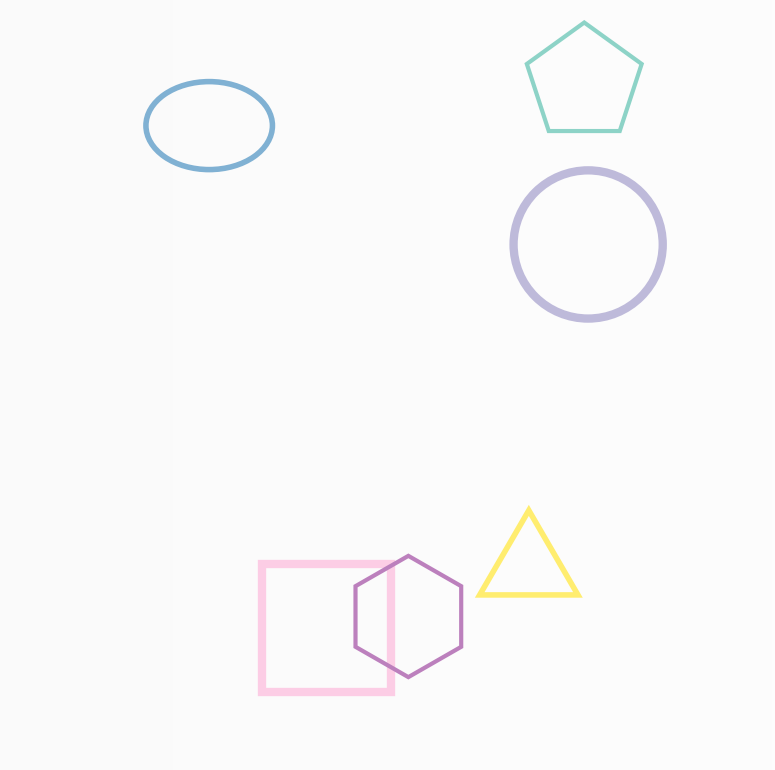[{"shape": "pentagon", "thickness": 1.5, "radius": 0.39, "center": [0.754, 0.893]}, {"shape": "circle", "thickness": 3, "radius": 0.48, "center": [0.759, 0.683]}, {"shape": "oval", "thickness": 2, "radius": 0.41, "center": [0.27, 0.837]}, {"shape": "square", "thickness": 3, "radius": 0.42, "center": [0.421, 0.185]}, {"shape": "hexagon", "thickness": 1.5, "radius": 0.39, "center": [0.527, 0.199]}, {"shape": "triangle", "thickness": 2, "radius": 0.37, "center": [0.682, 0.264]}]